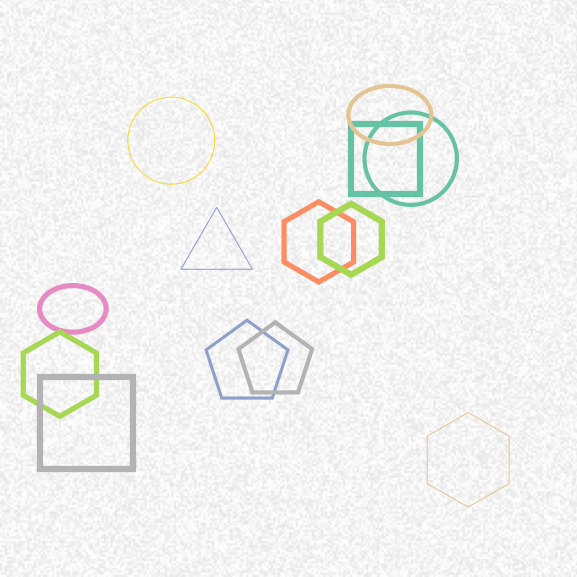[{"shape": "circle", "thickness": 2, "radius": 0.4, "center": [0.711, 0.724]}, {"shape": "square", "thickness": 3, "radius": 0.3, "center": [0.668, 0.724]}, {"shape": "hexagon", "thickness": 2.5, "radius": 0.35, "center": [0.552, 0.58]}, {"shape": "pentagon", "thickness": 1.5, "radius": 0.37, "center": [0.428, 0.37]}, {"shape": "triangle", "thickness": 0.5, "radius": 0.36, "center": [0.375, 0.569]}, {"shape": "oval", "thickness": 2.5, "radius": 0.29, "center": [0.126, 0.464]}, {"shape": "hexagon", "thickness": 2.5, "radius": 0.37, "center": [0.104, 0.351]}, {"shape": "hexagon", "thickness": 3, "radius": 0.31, "center": [0.608, 0.585]}, {"shape": "circle", "thickness": 0.5, "radius": 0.38, "center": [0.297, 0.756]}, {"shape": "hexagon", "thickness": 0.5, "radius": 0.41, "center": [0.811, 0.203]}, {"shape": "oval", "thickness": 2, "radius": 0.36, "center": [0.675, 0.8]}, {"shape": "square", "thickness": 3, "radius": 0.4, "center": [0.149, 0.267]}, {"shape": "pentagon", "thickness": 2, "radius": 0.34, "center": [0.477, 0.374]}]